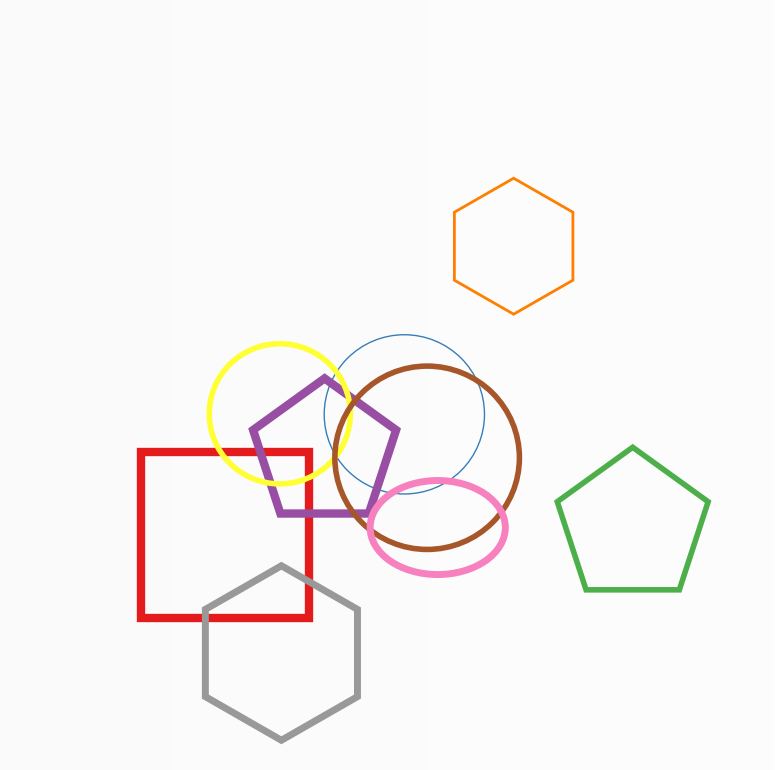[{"shape": "square", "thickness": 3, "radius": 0.54, "center": [0.29, 0.305]}, {"shape": "circle", "thickness": 0.5, "radius": 0.52, "center": [0.522, 0.462]}, {"shape": "pentagon", "thickness": 2, "radius": 0.51, "center": [0.816, 0.317]}, {"shape": "pentagon", "thickness": 3, "radius": 0.49, "center": [0.419, 0.412]}, {"shape": "hexagon", "thickness": 1, "radius": 0.44, "center": [0.663, 0.68]}, {"shape": "circle", "thickness": 2, "radius": 0.46, "center": [0.361, 0.463]}, {"shape": "circle", "thickness": 2, "radius": 0.6, "center": [0.551, 0.405]}, {"shape": "oval", "thickness": 2.5, "radius": 0.44, "center": [0.565, 0.315]}, {"shape": "hexagon", "thickness": 2.5, "radius": 0.57, "center": [0.363, 0.152]}]